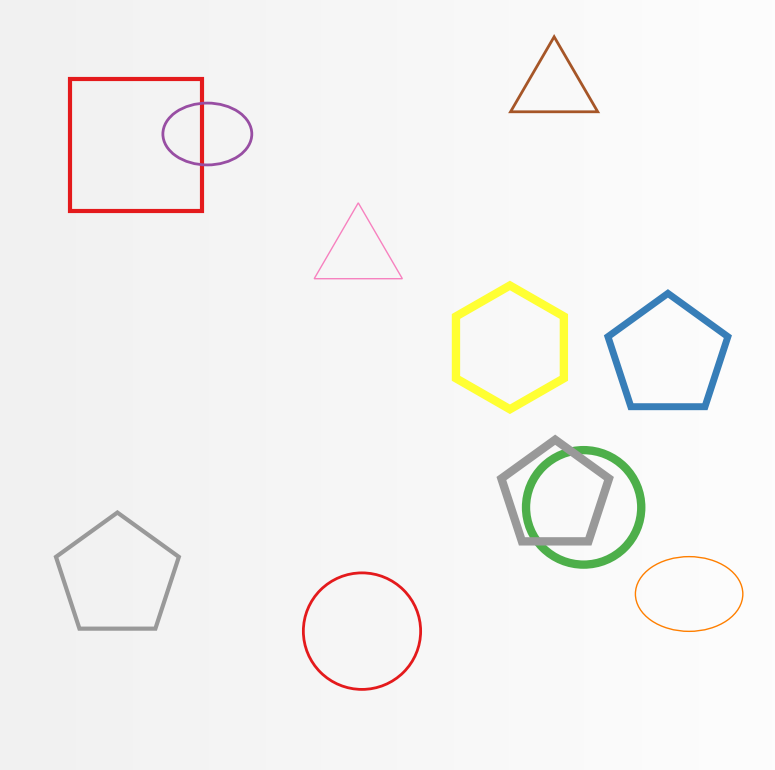[{"shape": "square", "thickness": 1.5, "radius": 0.43, "center": [0.175, 0.812]}, {"shape": "circle", "thickness": 1, "radius": 0.38, "center": [0.467, 0.18]}, {"shape": "pentagon", "thickness": 2.5, "radius": 0.41, "center": [0.862, 0.538]}, {"shape": "circle", "thickness": 3, "radius": 0.37, "center": [0.753, 0.341]}, {"shape": "oval", "thickness": 1, "radius": 0.29, "center": [0.268, 0.826]}, {"shape": "oval", "thickness": 0.5, "radius": 0.35, "center": [0.889, 0.229]}, {"shape": "hexagon", "thickness": 3, "radius": 0.4, "center": [0.658, 0.549]}, {"shape": "triangle", "thickness": 1, "radius": 0.32, "center": [0.715, 0.887]}, {"shape": "triangle", "thickness": 0.5, "radius": 0.33, "center": [0.462, 0.671]}, {"shape": "pentagon", "thickness": 3, "radius": 0.36, "center": [0.716, 0.356]}, {"shape": "pentagon", "thickness": 1.5, "radius": 0.42, "center": [0.151, 0.251]}]